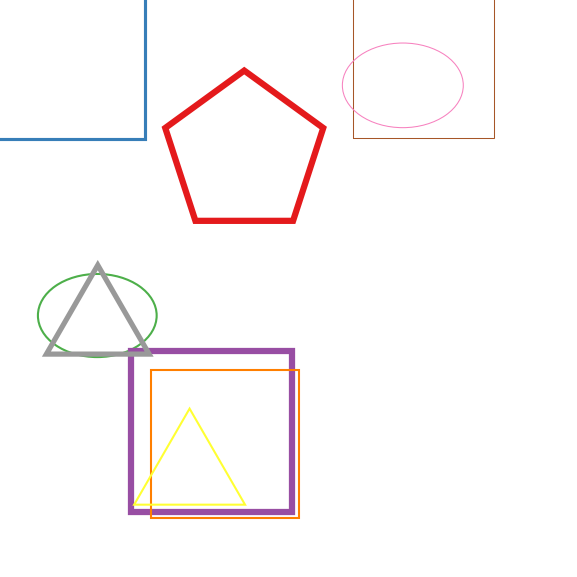[{"shape": "pentagon", "thickness": 3, "radius": 0.72, "center": [0.423, 0.733]}, {"shape": "square", "thickness": 1.5, "radius": 0.65, "center": [0.122, 0.888]}, {"shape": "oval", "thickness": 1, "radius": 0.51, "center": [0.168, 0.453]}, {"shape": "square", "thickness": 3, "radius": 0.7, "center": [0.366, 0.251]}, {"shape": "square", "thickness": 1, "radius": 0.64, "center": [0.39, 0.231]}, {"shape": "triangle", "thickness": 1, "radius": 0.55, "center": [0.328, 0.181]}, {"shape": "square", "thickness": 0.5, "radius": 0.61, "center": [0.734, 0.882]}, {"shape": "oval", "thickness": 0.5, "radius": 0.52, "center": [0.698, 0.851]}, {"shape": "triangle", "thickness": 2.5, "radius": 0.51, "center": [0.169, 0.437]}]